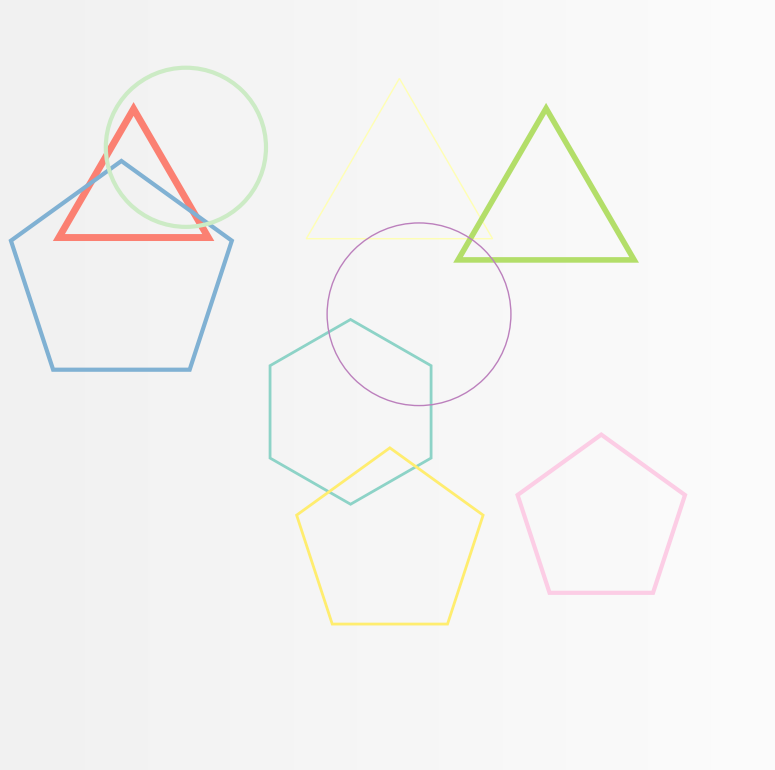[{"shape": "hexagon", "thickness": 1, "radius": 0.6, "center": [0.452, 0.465]}, {"shape": "triangle", "thickness": 0.5, "radius": 0.69, "center": [0.515, 0.759]}, {"shape": "triangle", "thickness": 2.5, "radius": 0.56, "center": [0.172, 0.747]}, {"shape": "pentagon", "thickness": 1.5, "radius": 0.75, "center": [0.157, 0.641]}, {"shape": "triangle", "thickness": 2, "radius": 0.66, "center": [0.705, 0.728]}, {"shape": "pentagon", "thickness": 1.5, "radius": 0.57, "center": [0.776, 0.322]}, {"shape": "circle", "thickness": 0.5, "radius": 0.59, "center": [0.541, 0.592]}, {"shape": "circle", "thickness": 1.5, "radius": 0.52, "center": [0.24, 0.809]}, {"shape": "pentagon", "thickness": 1, "radius": 0.63, "center": [0.503, 0.292]}]